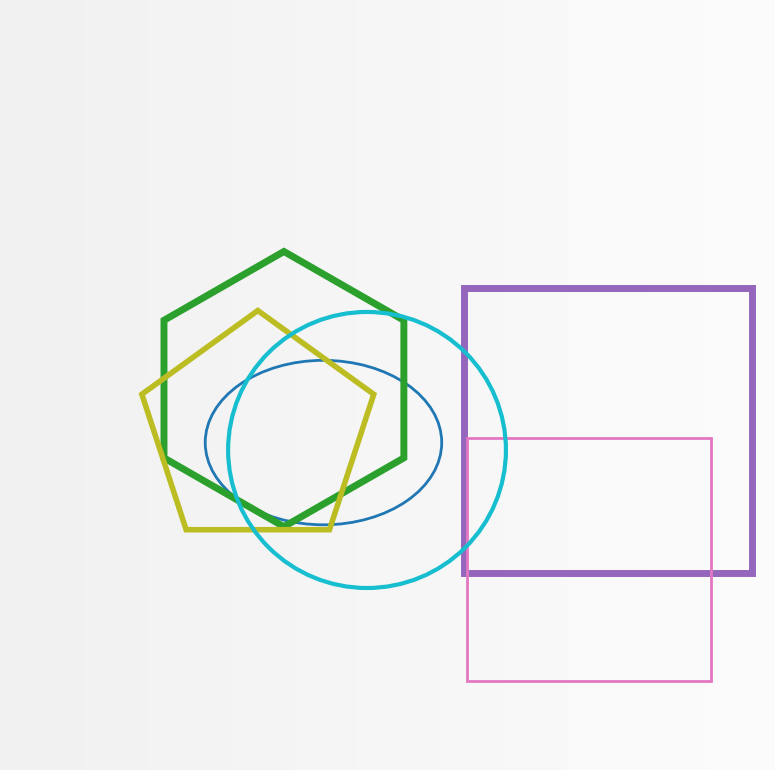[{"shape": "oval", "thickness": 1, "radius": 0.76, "center": [0.417, 0.425]}, {"shape": "hexagon", "thickness": 2.5, "radius": 0.89, "center": [0.366, 0.495]}, {"shape": "square", "thickness": 2.5, "radius": 0.93, "center": [0.785, 0.441]}, {"shape": "square", "thickness": 1, "radius": 0.79, "center": [0.76, 0.274]}, {"shape": "pentagon", "thickness": 2, "radius": 0.79, "center": [0.333, 0.439]}, {"shape": "circle", "thickness": 1.5, "radius": 0.9, "center": [0.474, 0.416]}]